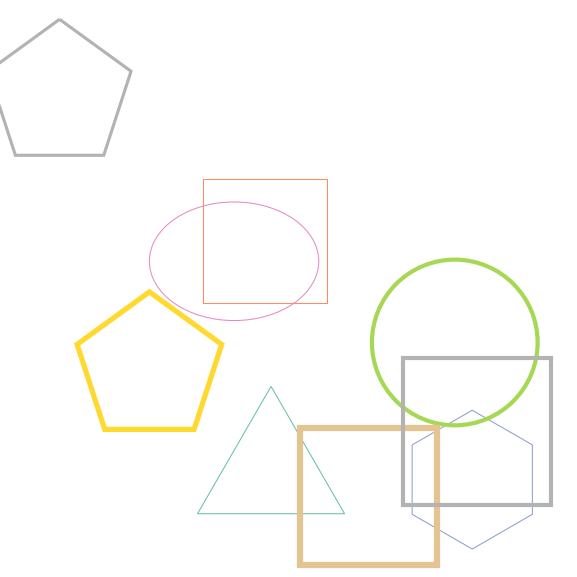[{"shape": "triangle", "thickness": 0.5, "radius": 0.74, "center": [0.469, 0.183]}, {"shape": "square", "thickness": 0.5, "radius": 0.54, "center": [0.459, 0.582]}, {"shape": "hexagon", "thickness": 0.5, "radius": 0.6, "center": [0.818, 0.169]}, {"shape": "oval", "thickness": 0.5, "radius": 0.73, "center": [0.405, 0.547]}, {"shape": "circle", "thickness": 2, "radius": 0.72, "center": [0.787, 0.406]}, {"shape": "pentagon", "thickness": 2.5, "radius": 0.66, "center": [0.259, 0.362]}, {"shape": "square", "thickness": 3, "radius": 0.59, "center": [0.638, 0.14]}, {"shape": "pentagon", "thickness": 1.5, "radius": 0.65, "center": [0.103, 0.836]}, {"shape": "square", "thickness": 2, "radius": 0.64, "center": [0.826, 0.252]}]